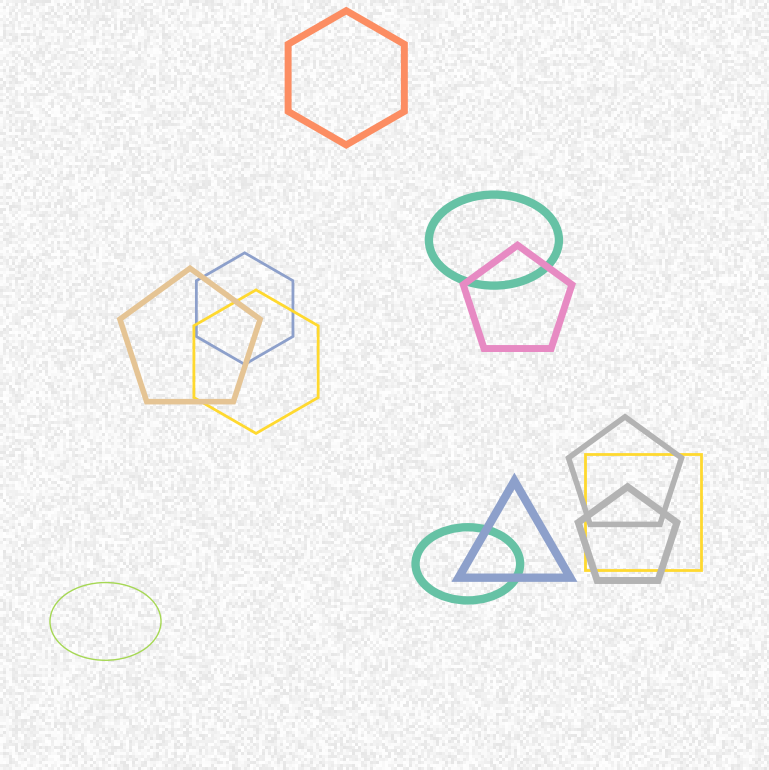[{"shape": "oval", "thickness": 3, "radius": 0.42, "center": [0.641, 0.688]}, {"shape": "oval", "thickness": 3, "radius": 0.34, "center": [0.608, 0.268]}, {"shape": "hexagon", "thickness": 2.5, "radius": 0.44, "center": [0.45, 0.899]}, {"shape": "triangle", "thickness": 3, "radius": 0.42, "center": [0.668, 0.292]}, {"shape": "hexagon", "thickness": 1, "radius": 0.36, "center": [0.318, 0.599]}, {"shape": "pentagon", "thickness": 2.5, "radius": 0.37, "center": [0.672, 0.607]}, {"shape": "oval", "thickness": 0.5, "radius": 0.36, "center": [0.137, 0.193]}, {"shape": "hexagon", "thickness": 1, "radius": 0.47, "center": [0.333, 0.53]}, {"shape": "square", "thickness": 1, "radius": 0.38, "center": [0.835, 0.335]}, {"shape": "pentagon", "thickness": 2, "radius": 0.48, "center": [0.247, 0.556]}, {"shape": "pentagon", "thickness": 2, "radius": 0.39, "center": [0.812, 0.381]}, {"shape": "pentagon", "thickness": 2.5, "radius": 0.34, "center": [0.815, 0.301]}]